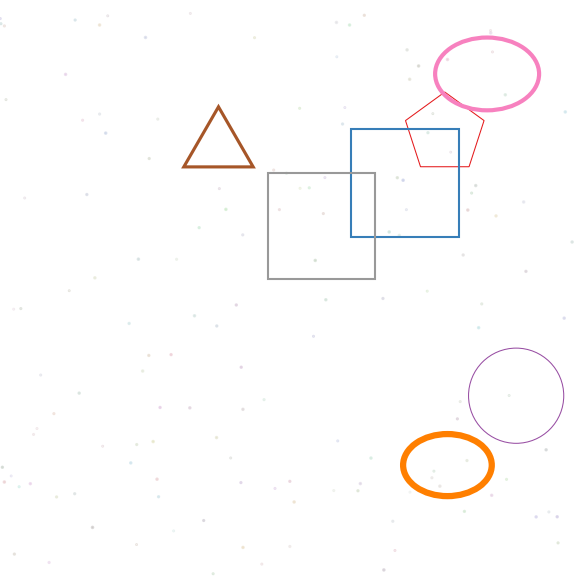[{"shape": "pentagon", "thickness": 0.5, "radius": 0.36, "center": [0.77, 0.768]}, {"shape": "square", "thickness": 1, "radius": 0.47, "center": [0.702, 0.682]}, {"shape": "circle", "thickness": 0.5, "radius": 0.41, "center": [0.894, 0.314]}, {"shape": "oval", "thickness": 3, "radius": 0.38, "center": [0.775, 0.194]}, {"shape": "triangle", "thickness": 1.5, "radius": 0.35, "center": [0.378, 0.745]}, {"shape": "oval", "thickness": 2, "radius": 0.45, "center": [0.843, 0.871]}, {"shape": "square", "thickness": 1, "radius": 0.46, "center": [0.557, 0.608]}]